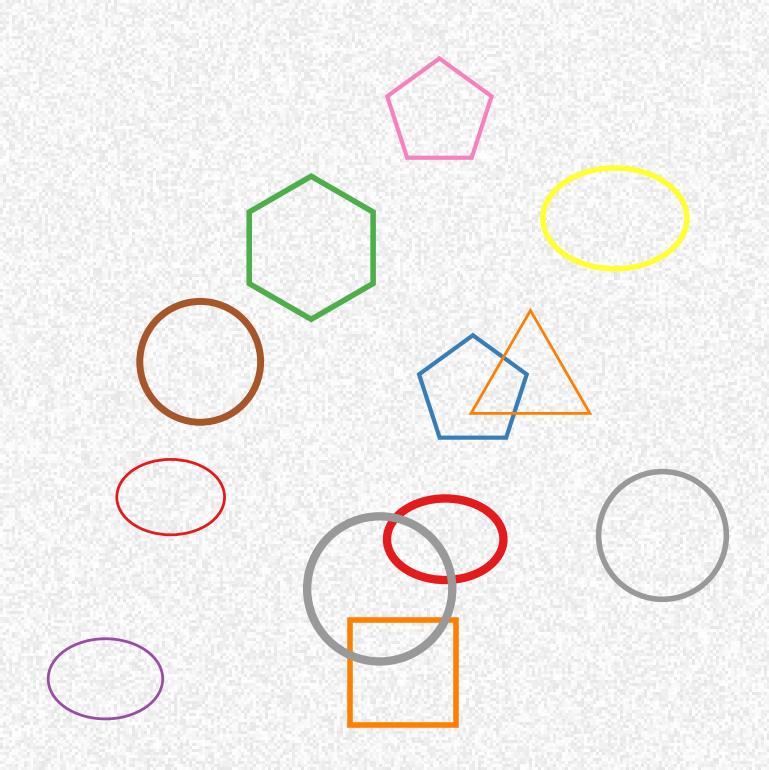[{"shape": "oval", "thickness": 1, "radius": 0.35, "center": [0.222, 0.354]}, {"shape": "oval", "thickness": 3, "radius": 0.38, "center": [0.578, 0.3]}, {"shape": "pentagon", "thickness": 1.5, "radius": 0.37, "center": [0.614, 0.491]}, {"shape": "hexagon", "thickness": 2, "radius": 0.46, "center": [0.404, 0.678]}, {"shape": "oval", "thickness": 1, "radius": 0.37, "center": [0.137, 0.118]}, {"shape": "square", "thickness": 2, "radius": 0.34, "center": [0.524, 0.127]}, {"shape": "triangle", "thickness": 1, "radius": 0.45, "center": [0.689, 0.508]}, {"shape": "oval", "thickness": 2, "radius": 0.47, "center": [0.799, 0.716]}, {"shape": "circle", "thickness": 2.5, "radius": 0.39, "center": [0.26, 0.53]}, {"shape": "pentagon", "thickness": 1.5, "radius": 0.36, "center": [0.571, 0.853]}, {"shape": "circle", "thickness": 2, "radius": 0.41, "center": [0.86, 0.305]}, {"shape": "circle", "thickness": 3, "radius": 0.47, "center": [0.493, 0.235]}]